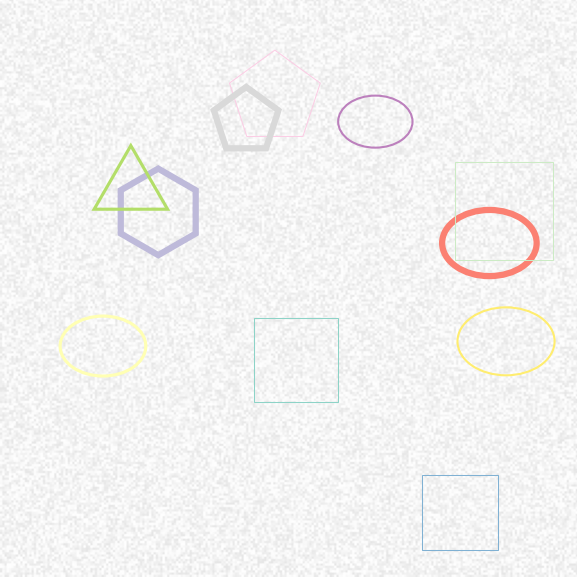[{"shape": "square", "thickness": 0.5, "radius": 0.36, "center": [0.513, 0.376]}, {"shape": "oval", "thickness": 1.5, "radius": 0.37, "center": [0.178, 0.4]}, {"shape": "hexagon", "thickness": 3, "radius": 0.37, "center": [0.274, 0.632]}, {"shape": "oval", "thickness": 3, "radius": 0.41, "center": [0.847, 0.578]}, {"shape": "square", "thickness": 0.5, "radius": 0.33, "center": [0.797, 0.112]}, {"shape": "triangle", "thickness": 1.5, "radius": 0.37, "center": [0.227, 0.674]}, {"shape": "pentagon", "thickness": 0.5, "radius": 0.41, "center": [0.476, 0.83]}, {"shape": "pentagon", "thickness": 3, "radius": 0.29, "center": [0.426, 0.79]}, {"shape": "oval", "thickness": 1, "radius": 0.32, "center": [0.65, 0.789]}, {"shape": "square", "thickness": 0.5, "radius": 0.42, "center": [0.873, 0.634]}, {"shape": "oval", "thickness": 1, "radius": 0.42, "center": [0.876, 0.408]}]